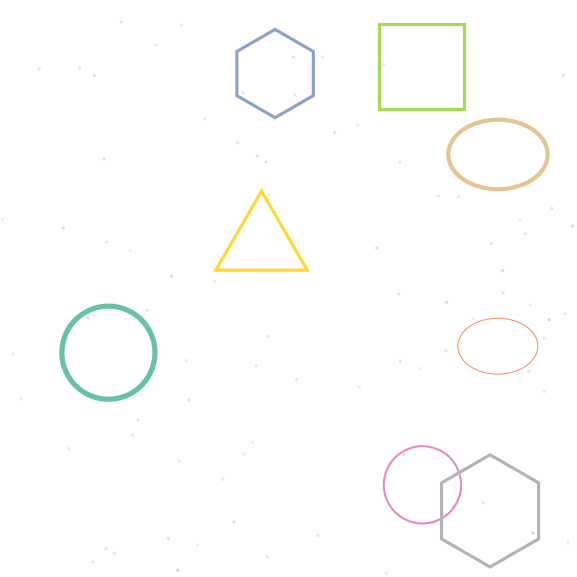[{"shape": "circle", "thickness": 2.5, "radius": 0.4, "center": [0.188, 0.388]}, {"shape": "oval", "thickness": 0.5, "radius": 0.35, "center": [0.862, 0.4]}, {"shape": "hexagon", "thickness": 1.5, "radius": 0.38, "center": [0.476, 0.872]}, {"shape": "circle", "thickness": 1, "radius": 0.33, "center": [0.732, 0.16]}, {"shape": "square", "thickness": 1.5, "radius": 0.37, "center": [0.729, 0.884]}, {"shape": "triangle", "thickness": 1.5, "radius": 0.46, "center": [0.453, 0.577]}, {"shape": "oval", "thickness": 2, "radius": 0.43, "center": [0.862, 0.732]}, {"shape": "hexagon", "thickness": 1.5, "radius": 0.49, "center": [0.849, 0.115]}]